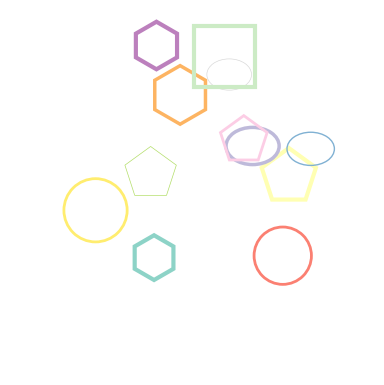[{"shape": "hexagon", "thickness": 3, "radius": 0.29, "center": [0.4, 0.331]}, {"shape": "pentagon", "thickness": 3, "radius": 0.37, "center": [0.75, 0.542]}, {"shape": "oval", "thickness": 2.5, "radius": 0.34, "center": [0.656, 0.621]}, {"shape": "circle", "thickness": 2, "radius": 0.37, "center": [0.734, 0.336]}, {"shape": "oval", "thickness": 1, "radius": 0.31, "center": [0.807, 0.613]}, {"shape": "hexagon", "thickness": 2.5, "radius": 0.38, "center": [0.468, 0.753]}, {"shape": "pentagon", "thickness": 0.5, "radius": 0.35, "center": [0.391, 0.549]}, {"shape": "pentagon", "thickness": 2, "radius": 0.32, "center": [0.633, 0.636]}, {"shape": "oval", "thickness": 0.5, "radius": 0.29, "center": [0.595, 0.806]}, {"shape": "hexagon", "thickness": 3, "radius": 0.31, "center": [0.406, 0.882]}, {"shape": "square", "thickness": 3, "radius": 0.39, "center": [0.583, 0.854]}, {"shape": "circle", "thickness": 2, "radius": 0.41, "center": [0.248, 0.454]}]